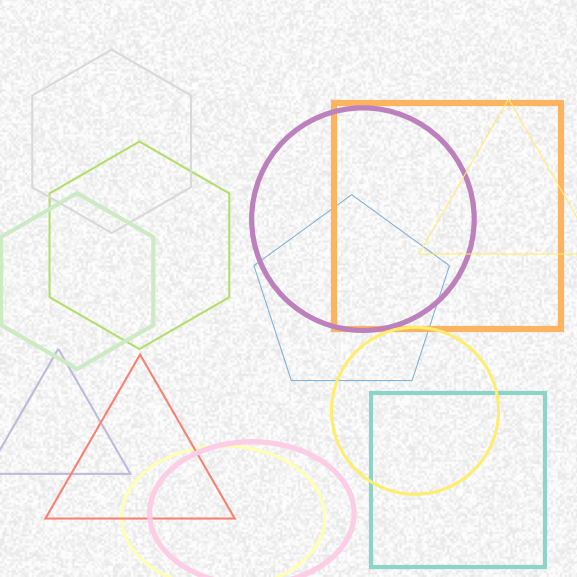[{"shape": "square", "thickness": 2, "radius": 0.76, "center": [0.793, 0.168]}, {"shape": "oval", "thickness": 1.5, "radius": 0.88, "center": [0.387, 0.104]}, {"shape": "triangle", "thickness": 1, "radius": 0.72, "center": [0.101, 0.251]}, {"shape": "triangle", "thickness": 1, "radius": 0.95, "center": [0.243, 0.196]}, {"shape": "pentagon", "thickness": 0.5, "radius": 0.89, "center": [0.609, 0.484]}, {"shape": "square", "thickness": 3, "radius": 0.98, "center": [0.775, 0.625]}, {"shape": "hexagon", "thickness": 1, "radius": 0.9, "center": [0.241, 0.574]}, {"shape": "oval", "thickness": 2.5, "radius": 0.88, "center": [0.436, 0.11]}, {"shape": "hexagon", "thickness": 1, "radius": 0.79, "center": [0.193, 0.754]}, {"shape": "circle", "thickness": 2.5, "radius": 0.96, "center": [0.628, 0.62]}, {"shape": "hexagon", "thickness": 2, "radius": 0.76, "center": [0.134, 0.512]}, {"shape": "circle", "thickness": 1.5, "radius": 0.72, "center": [0.719, 0.288]}, {"shape": "triangle", "thickness": 0.5, "radius": 0.89, "center": [0.881, 0.649]}]